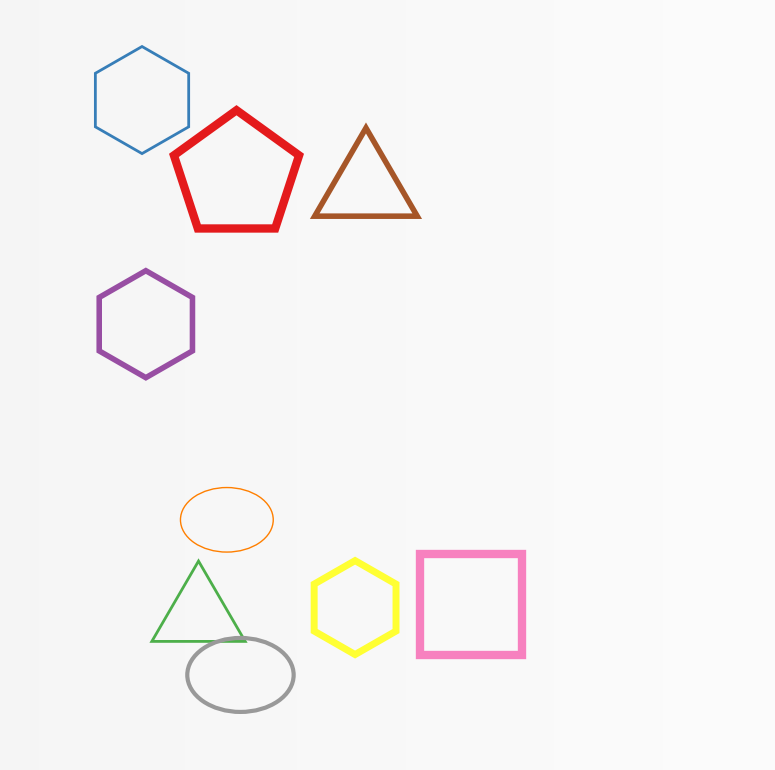[{"shape": "pentagon", "thickness": 3, "radius": 0.42, "center": [0.305, 0.772]}, {"shape": "hexagon", "thickness": 1, "radius": 0.35, "center": [0.183, 0.87]}, {"shape": "triangle", "thickness": 1, "radius": 0.35, "center": [0.256, 0.202]}, {"shape": "hexagon", "thickness": 2, "radius": 0.35, "center": [0.188, 0.579]}, {"shape": "oval", "thickness": 0.5, "radius": 0.3, "center": [0.293, 0.325]}, {"shape": "hexagon", "thickness": 2.5, "radius": 0.3, "center": [0.458, 0.211]}, {"shape": "triangle", "thickness": 2, "radius": 0.38, "center": [0.472, 0.757]}, {"shape": "square", "thickness": 3, "radius": 0.33, "center": [0.607, 0.215]}, {"shape": "oval", "thickness": 1.5, "radius": 0.34, "center": [0.31, 0.123]}]